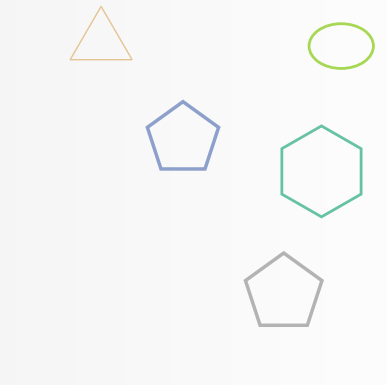[{"shape": "hexagon", "thickness": 2, "radius": 0.59, "center": [0.83, 0.555]}, {"shape": "pentagon", "thickness": 2.5, "radius": 0.48, "center": [0.472, 0.639]}, {"shape": "oval", "thickness": 2, "radius": 0.42, "center": [0.881, 0.88]}, {"shape": "triangle", "thickness": 1, "radius": 0.46, "center": [0.261, 0.891]}, {"shape": "pentagon", "thickness": 2.5, "radius": 0.52, "center": [0.732, 0.239]}]